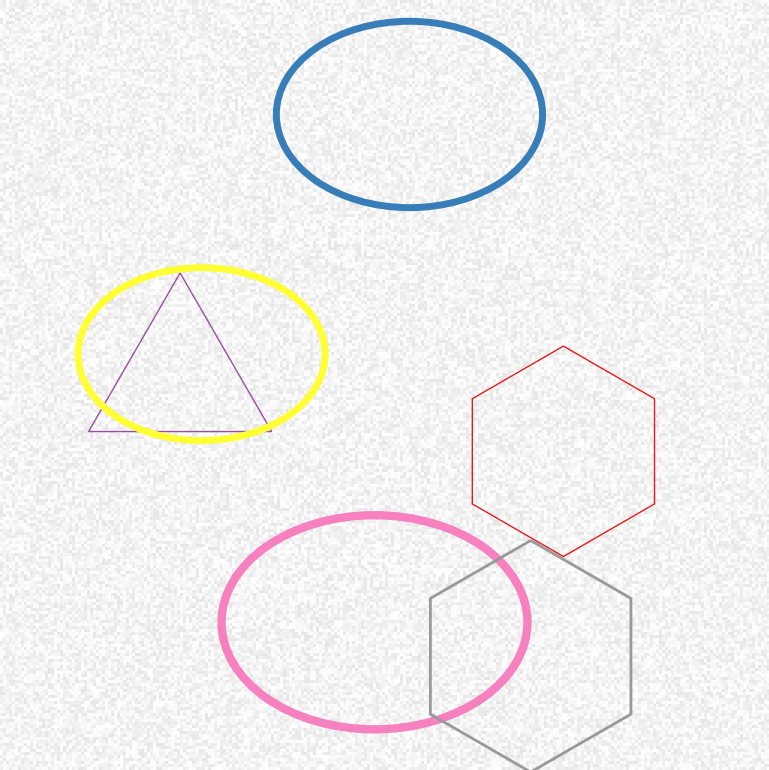[{"shape": "hexagon", "thickness": 0.5, "radius": 0.68, "center": [0.732, 0.414]}, {"shape": "oval", "thickness": 2.5, "radius": 0.86, "center": [0.532, 0.851]}, {"shape": "triangle", "thickness": 0.5, "radius": 0.69, "center": [0.234, 0.508]}, {"shape": "oval", "thickness": 2.5, "radius": 0.8, "center": [0.262, 0.54]}, {"shape": "oval", "thickness": 3, "radius": 0.99, "center": [0.486, 0.192]}, {"shape": "hexagon", "thickness": 1, "radius": 0.75, "center": [0.689, 0.148]}]